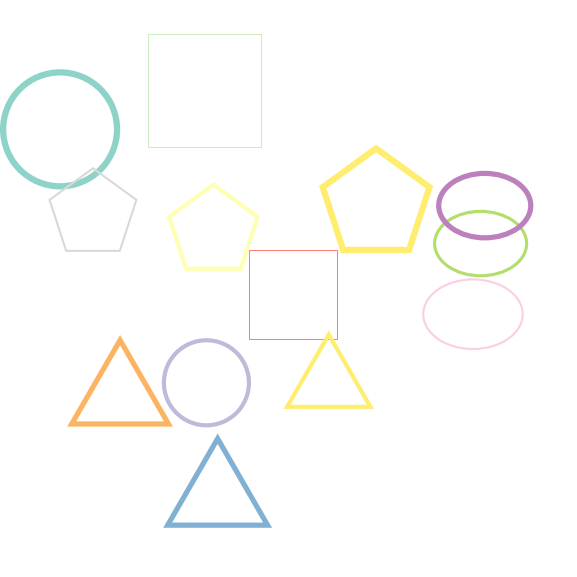[{"shape": "circle", "thickness": 3, "radius": 0.49, "center": [0.104, 0.775]}, {"shape": "pentagon", "thickness": 2, "radius": 0.4, "center": [0.369, 0.599]}, {"shape": "circle", "thickness": 2, "radius": 0.37, "center": [0.357, 0.336]}, {"shape": "square", "thickness": 0.5, "radius": 0.38, "center": [0.508, 0.489]}, {"shape": "triangle", "thickness": 2.5, "radius": 0.5, "center": [0.377, 0.14]}, {"shape": "triangle", "thickness": 2.5, "radius": 0.48, "center": [0.208, 0.313]}, {"shape": "oval", "thickness": 1.5, "radius": 0.4, "center": [0.832, 0.577]}, {"shape": "oval", "thickness": 1, "radius": 0.43, "center": [0.819, 0.455]}, {"shape": "pentagon", "thickness": 1, "radius": 0.4, "center": [0.161, 0.629]}, {"shape": "oval", "thickness": 2.5, "radius": 0.4, "center": [0.839, 0.643]}, {"shape": "square", "thickness": 0.5, "radius": 0.49, "center": [0.353, 0.842]}, {"shape": "triangle", "thickness": 2, "radius": 0.42, "center": [0.569, 0.336]}, {"shape": "pentagon", "thickness": 3, "radius": 0.49, "center": [0.651, 0.645]}]